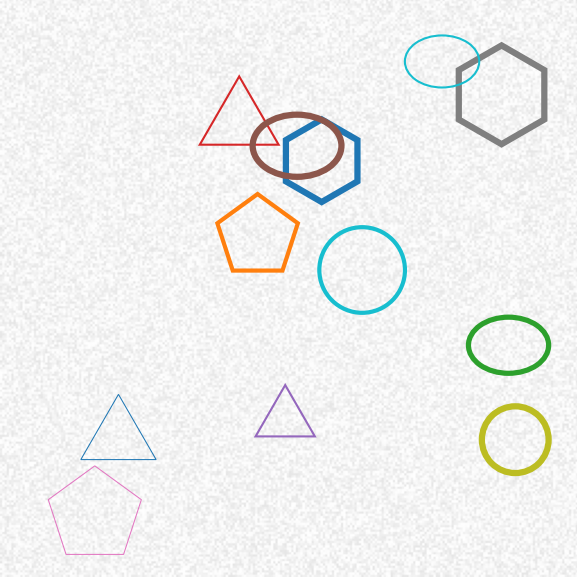[{"shape": "hexagon", "thickness": 3, "radius": 0.36, "center": [0.557, 0.721]}, {"shape": "triangle", "thickness": 0.5, "radius": 0.38, "center": [0.205, 0.241]}, {"shape": "pentagon", "thickness": 2, "radius": 0.37, "center": [0.446, 0.59]}, {"shape": "oval", "thickness": 2.5, "radius": 0.35, "center": [0.881, 0.401]}, {"shape": "triangle", "thickness": 1, "radius": 0.39, "center": [0.414, 0.788]}, {"shape": "triangle", "thickness": 1, "radius": 0.3, "center": [0.494, 0.273]}, {"shape": "oval", "thickness": 3, "radius": 0.38, "center": [0.514, 0.747]}, {"shape": "pentagon", "thickness": 0.5, "radius": 0.42, "center": [0.164, 0.108]}, {"shape": "hexagon", "thickness": 3, "radius": 0.43, "center": [0.869, 0.835]}, {"shape": "circle", "thickness": 3, "radius": 0.29, "center": [0.892, 0.238]}, {"shape": "circle", "thickness": 2, "radius": 0.37, "center": [0.627, 0.532]}, {"shape": "oval", "thickness": 1, "radius": 0.32, "center": [0.765, 0.893]}]